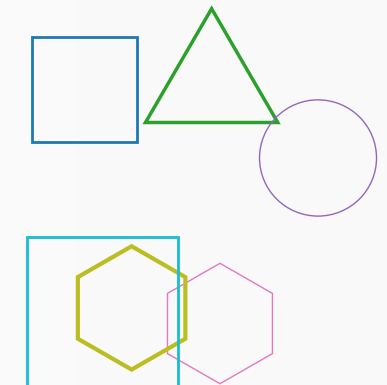[{"shape": "square", "thickness": 2, "radius": 0.68, "center": [0.217, 0.768]}, {"shape": "triangle", "thickness": 2.5, "radius": 0.99, "center": [0.546, 0.78]}, {"shape": "circle", "thickness": 1, "radius": 0.75, "center": [0.821, 0.59]}, {"shape": "hexagon", "thickness": 1, "radius": 0.78, "center": [0.568, 0.16]}, {"shape": "hexagon", "thickness": 3, "radius": 0.8, "center": [0.34, 0.2]}, {"shape": "square", "thickness": 2, "radius": 0.97, "center": [0.265, 0.191]}]